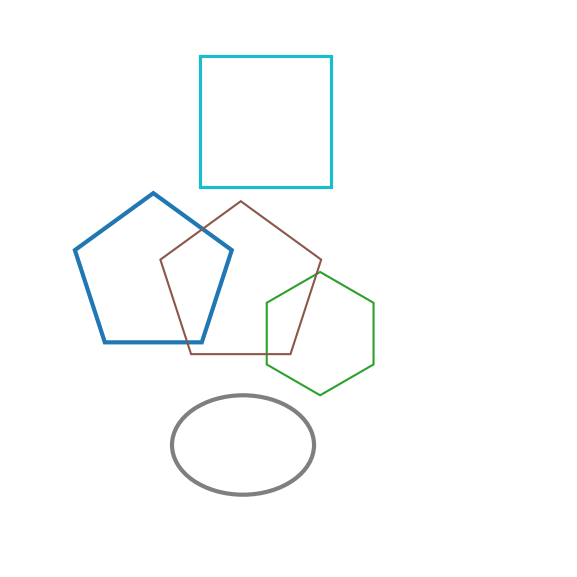[{"shape": "pentagon", "thickness": 2, "radius": 0.71, "center": [0.266, 0.522]}, {"shape": "hexagon", "thickness": 1, "radius": 0.53, "center": [0.554, 0.421]}, {"shape": "pentagon", "thickness": 1, "radius": 0.73, "center": [0.417, 0.504]}, {"shape": "oval", "thickness": 2, "radius": 0.61, "center": [0.421, 0.229]}, {"shape": "square", "thickness": 1.5, "radius": 0.57, "center": [0.46, 0.788]}]